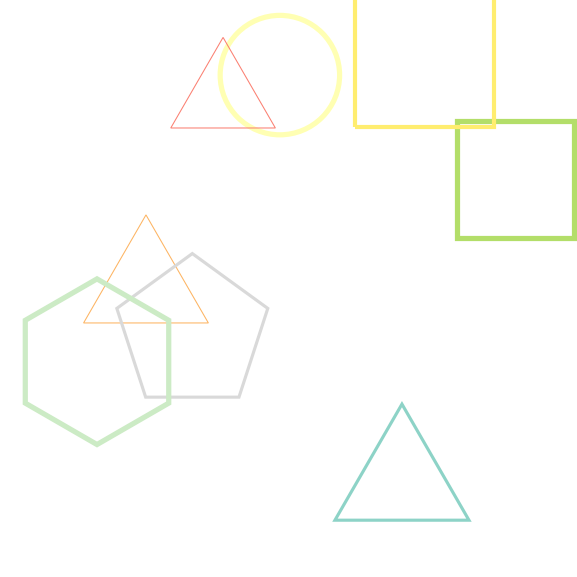[{"shape": "triangle", "thickness": 1.5, "radius": 0.67, "center": [0.696, 0.165]}, {"shape": "circle", "thickness": 2.5, "radius": 0.52, "center": [0.485, 0.869]}, {"shape": "triangle", "thickness": 0.5, "radius": 0.52, "center": [0.386, 0.83]}, {"shape": "triangle", "thickness": 0.5, "radius": 0.62, "center": [0.253, 0.502]}, {"shape": "square", "thickness": 2.5, "radius": 0.51, "center": [0.892, 0.688]}, {"shape": "pentagon", "thickness": 1.5, "radius": 0.69, "center": [0.333, 0.423]}, {"shape": "hexagon", "thickness": 2.5, "radius": 0.72, "center": [0.168, 0.373]}, {"shape": "square", "thickness": 2, "radius": 0.6, "center": [0.735, 0.899]}]